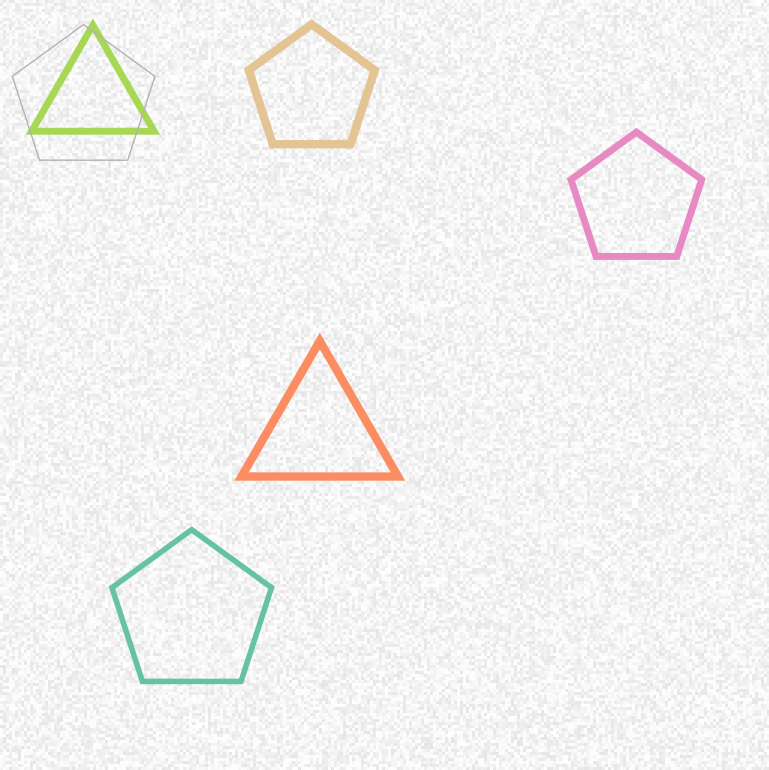[{"shape": "pentagon", "thickness": 2, "radius": 0.54, "center": [0.249, 0.203]}, {"shape": "triangle", "thickness": 3, "radius": 0.59, "center": [0.415, 0.44]}, {"shape": "pentagon", "thickness": 2.5, "radius": 0.45, "center": [0.826, 0.739]}, {"shape": "triangle", "thickness": 2.5, "radius": 0.46, "center": [0.121, 0.875]}, {"shape": "pentagon", "thickness": 3, "radius": 0.43, "center": [0.405, 0.882]}, {"shape": "pentagon", "thickness": 0.5, "radius": 0.49, "center": [0.109, 0.871]}]